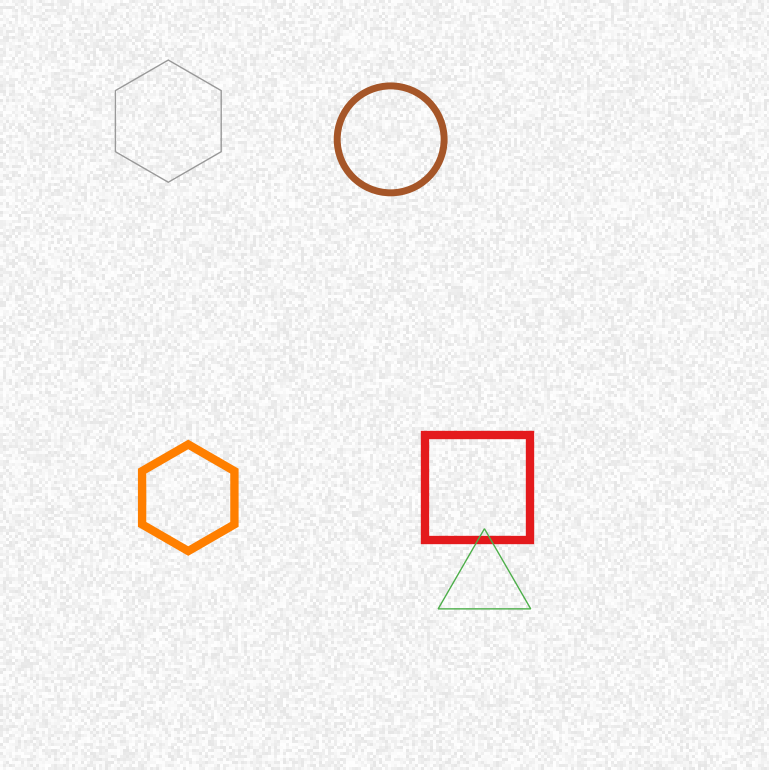[{"shape": "square", "thickness": 3, "radius": 0.34, "center": [0.62, 0.367]}, {"shape": "triangle", "thickness": 0.5, "radius": 0.35, "center": [0.629, 0.244]}, {"shape": "hexagon", "thickness": 3, "radius": 0.35, "center": [0.244, 0.354]}, {"shape": "circle", "thickness": 2.5, "radius": 0.35, "center": [0.507, 0.819]}, {"shape": "hexagon", "thickness": 0.5, "radius": 0.4, "center": [0.219, 0.843]}]